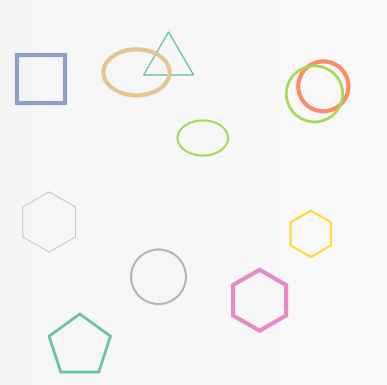[{"shape": "triangle", "thickness": 1, "radius": 0.37, "center": [0.435, 0.842]}, {"shape": "pentagon", "thickness": 2, "radius": 0.42, "center": [0.206, 0.101]}, {"shape": "circle", "thickness": 3, "radius": 0.32, "center": [0.834, 0.776]}, {"shape": "square", "thickness": 3, "radius": 0.31, "center": [0.106, 0.794]}, {"shape": "hexagon", "thickness": 3, "radius": 0.4, "center": [0.67, 0.22]}, {"shape": "circle", "thickness": 2, "radius": 0.36, "center": [0.812, 0.756]}, {"shape": "oval", "thickness": 1.5, "radius": 0.33, "center": [0.523, 0.642]}, {"shape": "hexagon", "thickness": 1.5, "radius": 0.3, "center": [0.802, 0.393]}, {"shape": "oval", "thickness": 3, "radius": 0.43, "center": [0.352, 0.812]}, {"shape": "circle", "thickness": 1.5, "radius": 0.35, "center": [0.409, 0.281]}, {"shape": "hexagon", "thickness": 0.5, "radius": 0.39, "center": [0.127, 0.423]}]